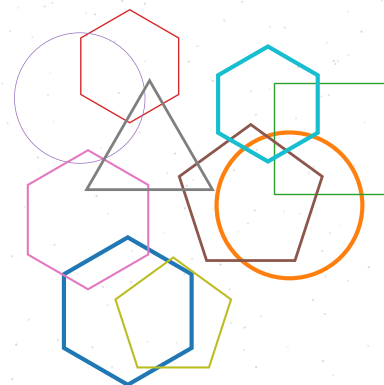[{"shape": "hexagon", "thickness": 3, "radius": 0.96, "center": [0.332, 0.192]}, {"shape": "circle", "thickness": 3, "radius": 0.95, "center": [0.752, 0.467]}, {"shape": "square", "thickness": 1, "radius": 0.72, "center": [0.857, 0.64]}, {"shape": "hexagon", "thickness": 1, "radius": 0.73, "center": [0.337, 0.828]}, {"shape": "circle", "thickness": 0.5, "radius": 0.85, "center": [0.207, 0.745]}, {"shape": "pentagon", "thickness": 2, "radius": 0.98, "center": [0.651, 0.481]}, {"shape": "hexagon", "thickness": 1.5, "radius": 0.9, "center": [0.229, 0.429]}, {"shape": "triangle", "thickness": 2, "radius": 0.94, "center": [0.388, 0.602]}, {"shape": "pentagon", "thickness": 1.5, "radius": 0.79, "center": [0.45, 0.173]}, {"shape": "hexagon", "thickness": 3, "radius": 0.75, "center": [0.696, 0.73]}]